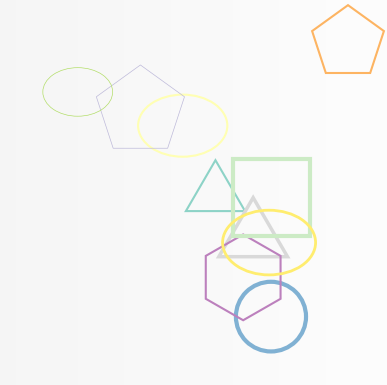[{"shape": "triangle", "thickness": 1.5, "radius": 0.44, "center": [0.556, 0.496]}, {"shape": "oval", "thickness": 1.5, "radius": 0.58, "center": [0.472, 0.674]}, {"shape": "pentagon", "thickness": 0.5, "radius": 0.6, "center": [0.362, 0.712]}, {"shape": "circle", "thickness": 3, "radius": 0.45, "center": [0.699, 0.178]}, {"shape": "pentagon", "thickness": 1.5, "radius": 0.49, "center": [0.898, 0.889]}, {"shape": "oval", "thickness": 0.5, "radius": 0.45, "center": [0.201, 0.761]}, {"shape": "triangle", "thickness": 2.5, "radius": 0.51, "center": [0.653, 0.384]}, {"shape": "hexagon", "thickness": 1.5, "radius": 0.56, "center": [0.628, 0.28]}, {"shape": "square", "thickness": 3, "radius": 0.5, "center": [0.701, 0.487]}, {"shape": "oval", "thickness": 2, "radius": 0.6, "center": [0.694, 0.37]}]